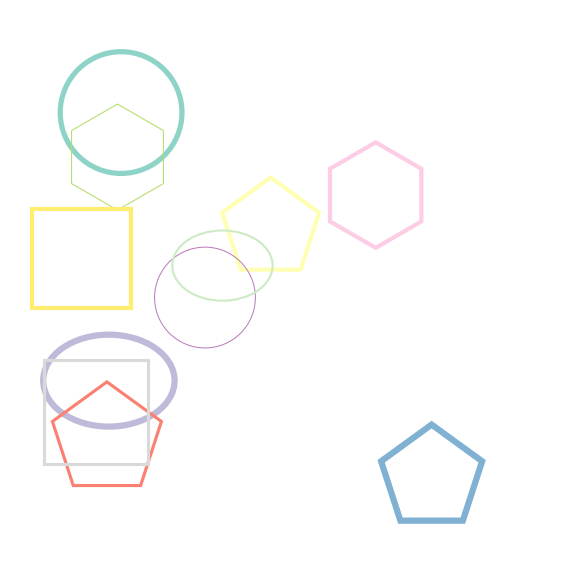[{"shape": "circle", "thickness": 2.5, "radius": 0.53, "center": [0.21, 0.804]}, {"shape": "pentagon", "thickness": 2, "radius": 0.44, "center": [0.469, 0.604]}, {"shape": "oval", "thickness": 3, "radius": 0.57, "center": [0.189, 0.34]}, {"shape": "pentagon", "thickness": 1.5, "radius": 0.5, "center": [0.185, 0.239]}, {"shape": "pentagon", "thickness": 3, "radius": 0.46, "center": [0.747, 0.172]}, {"shape": "hexagon", "thickness": 0.5, "radius": 0.46, "center": [0.203, 0.727]}, {"shape": "hexagon", "thickness": 2, "radius": 0.46, "center": [0.651, 0.661]}, {"shape": "square", "thickness": 1.5, "radius": 0.45, "center": [0.167, 0.285]}, {"shape": "circle", "thickness": 0.5, "radius": 0.44, "center": [0.355, 0.484]}, {"shape": "oval", "thickness": 1, "radius": 0.43, "center": [0.385, 0.539]}, {"shape": "square", "thickness": 2, "radius": 0.43, "center": [0.141, 0.552]}]